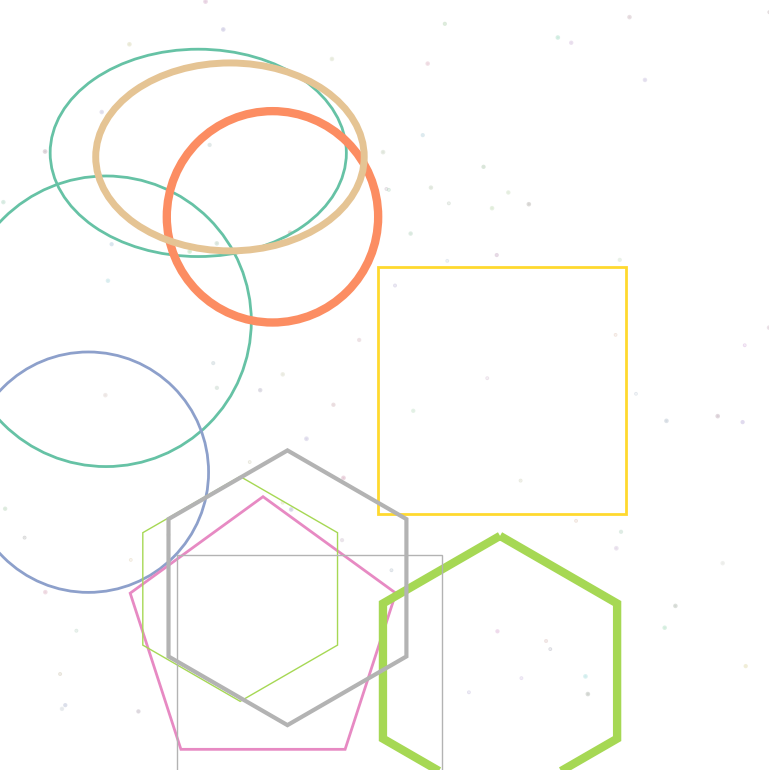[{"shape": "circle", "thickness": 1, "radius": 0.94, "center": [0.138, 0.583]}, {"shape": "oval", "thickness": 1, "radius": 0.96, "center": [0.257, 0.801]}, {"shape": "circle", "thickness": 3, "radius": 0.69, "center": [0.354, 0.718]}, {"shape": "circle", "thickness": 1, "radius": 0.78, "center": [0.115, 0.387]}, {"shape": "pentagon", "thickness": 1, "radius": 0.91, "center": [0.342, 0.174]}, {"shape": "hexagon", "thickness": 3, "radius": 0.88, "center": [0.649, 0.128]}, {"shape": "hexagon", "thickness": 0.5, "radius": 0.73, "center": [0.312, 0.235]}, {"shape": "square", "thickness": 1, "radius": 0.8, "center": [0.652, 0.493]}, {"shape": "oval", "thickness": 2.5, "radius": 0.87, "center": [0.299, 0.796]}, {"shape": "hexagon", "thickness": 1.5, "radius": 0.89, "center": [0.373, 0.237]}, {"shape": "square", "thickness": 0.5, "radius": 0.86, "center": [0.402, 0.107]}]